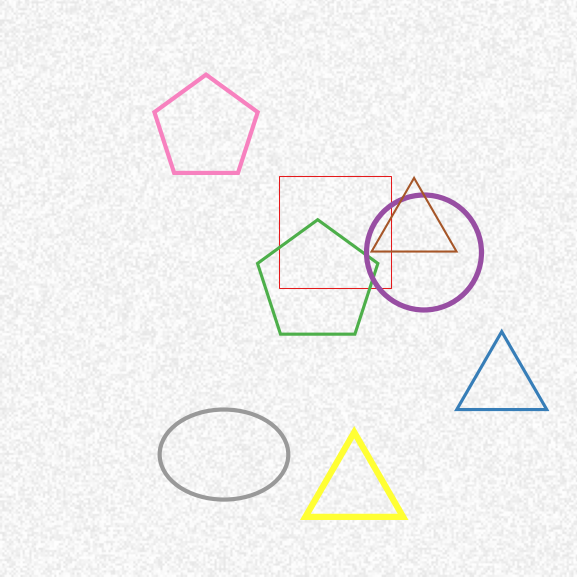[{"shape": "square", "thickness": 0.5, "radius": 0.49, "center": [0.581, 0.598]}, {"shape": "triangle", "thickness": 1.5, "radius": 0.45, "center": [0.869, 0.335]}, {"shape": "pentagon", "thickness": 1.5, "radius": 0.55, "center": [0.55, 0.509]}, {"shape": "circle", "thickness": 2.5, "radius": 0.5, "center": [0.734, 0.562]}, {"shape": "triangle", "thickness": 3, "radius": 0.49, "center": [0.613, 0.153]}, {"shape": "triangle", "thickness": 1, "radius": 0.42, "center": [0.717, 0.606]}, {"shape": "pentagon", "thickness": 2, "radius": 0.47, "center": [0.357, 0.776]}, {"shape": "oval", "thickness": 2, "radius": 0.56, "center": [0.388, 0.212]}]